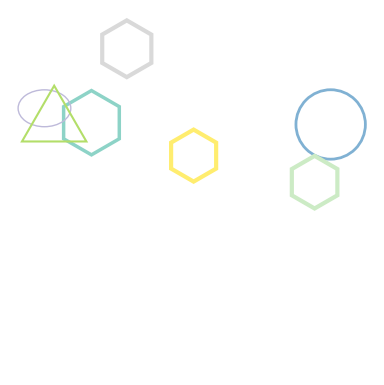[{"shape": "hexagon", "thickness": 2.5, "radius": 0.42, "center": [0.238, 0.681]}, {"shape": "oval", "thickness": 1, "radius": 0.34, "center": [0.115, 0.719]}, {"shape": "circle", "thickness": 2, "radius": 0.45, "center": [0.859, 0.677]}, {"shape": "triangle", "thickness": 1.5, "radius": 0.48, "center": [0.141, 0.681]}, {"shape": "hexagon", "thickness": 3, "radius": 0.37, "center": [0.329, 0.873]}, {"shape": "hexagon", "thickness": 3, "radius": 0.34, "center": [0.817, 0.527]}, {"shape": "hexagon", "thickness": 3, "radius": 0.34, "center": [0.503, 0.596]}]